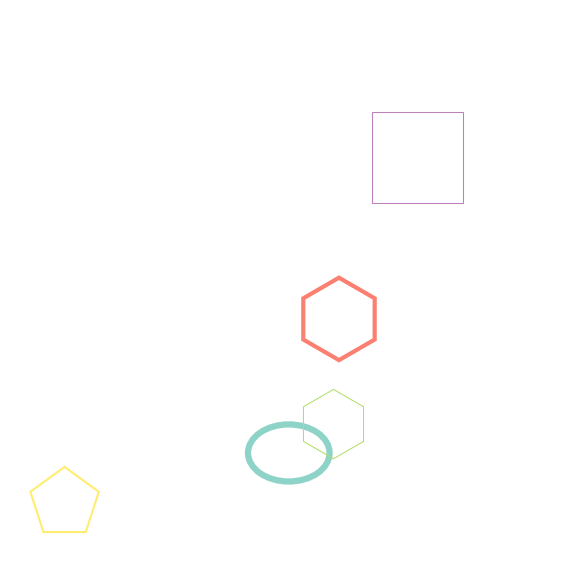[{"shape": "oval", "thickness": 3, "radius": 0.35, "center": [0.5, 0.215]}, {"shape": "hexagon", "thickness": 2, "radius": 0.36, "center": [0.587, 0.447]}, {"shape": "hexagon", "thickness": 0.5, "radius": 0.3, "center": [0.577, 0.265]}, {"shape": "square", "thickness": 0.5, "radius": 0.39, "center": [0.723, 0.726]}, {"shape": "pentagon", "thickness": 1, "radius": 0.31, "center": [0.112, 0.128]}]